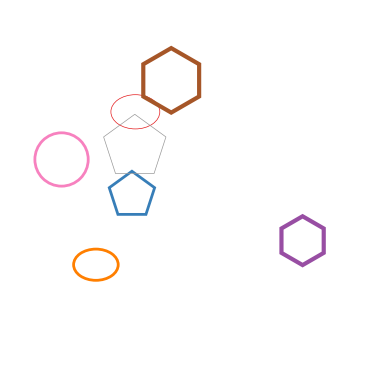[{"shape": "oval", "thickness": 0.5, "radius": 0.32, "center": [0.352, 0.71]}, {"shape": "pentagon", "thickness": 2, "radius": 0.31, "center": [0.343, 0.493]}, {"shape": "hexagon", "thickness": 3, "radius": 0.32, "center": [0.786, 0.375]}, {"shape": "oval", "thickness": 2, "radius": 0.29, "center": [0.249, 0.312]}, {"shape": "hexagon", "thickness": 3, "radius": 0.42, "center": [0.445, 0.791]}, {"shape": "circle", "thickness": 2, "radius": 0.35, "center": [0.16, 0.586]}, {"shape": "pentagon", "thickness": 0.5, "radius": 0.43, "center": [0.35, 0.618]}]